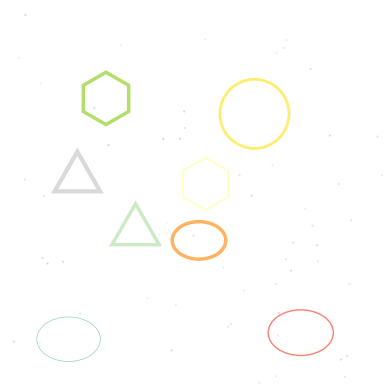[{"shape": "oval", "thickness": 0.5, "radius": 0.41, "center": [0.178, 0.119]}, {"shape": "hexagon", "thickness": 1, "radius": 0.34, "center": [0.534, 0.522]}, {"shape": "oval", "thickness": 1, "radius": 0.42, "center": [0.781, 0.136]}, {"shape": "oval", "thickness": 2.5, "radius": 0.35, "center": [0.517, 0.376]}, {"shape": "hexagon", "thickness": 2.5, "radius": 0.34, "center": [0.275, 0.744]}, {"shape": "triangle", "thickness": 3, "radius": 0.34, "center": [0.201, 0.537]}, {"shape": "triangle", "thickness": 2.5, "radius": 0.35, "center": [0.352, 0.4]}, {"shape": "circle", "thickness": 2, "radius": 0.45, "center": [0.661, 0.704]}]